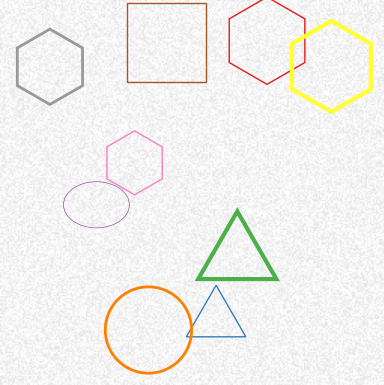[{"shape": "hexagon", "thickness": 1, "radius": 0.57, "center": [0.694, 0.894]}, {"shape": "triangle", "thickness": 1, "radius": 0.45, "center": [0.561, 0.17]}, {"shape": "triangle", "thickness": 3, "radius": 0.59, "center": [0.616, 0.334]}, {"shape": "oval", "thickness": 0.5, "radius": 0.43, "center": [0.25, 0.468]}, {"shape": "circle", "thickness": 2, "radius": 0.56, "center": [0.386, 0.143]}, {"shape": "hexagon", "thickness": 3, "radius": 0.59, "center": [0.861, 0.828]}, {"shape": "square", "thickness": 1, "radius": 0.52, "center": [0.433, 0.89]}, {"shape": "hexagon", "thickness": 1, "radius": 0.42, "center": [0.35, 0.577]}, {"shape": "hexagon", "thickness": 2, "radius": 0.49, "center": [0.13, 0.827]}]